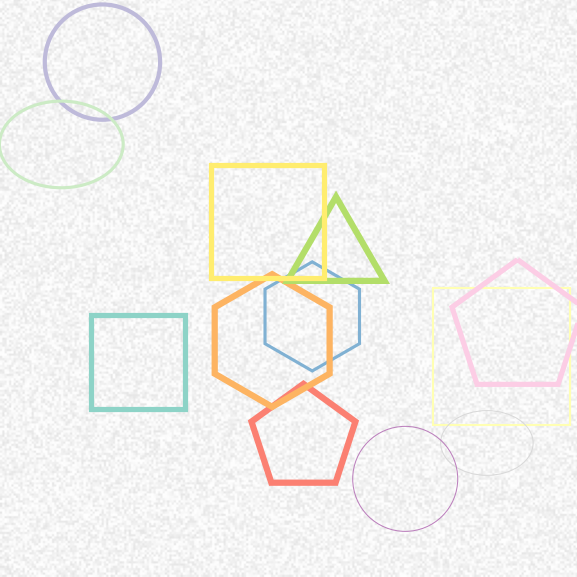[{"shape": "square", "thickness": 2.5, "radius": 0.41, "center": [0.239, 0.372]}, {"shape": "square", "thickness": 1, "radius": 0.59, "center": [0.869, 0.382]}, {"shape": "circle", "thickness": 2, "radius": 0.5, "center": [0.177, 0.892]}, {"shape": "pentagon", "thickness": 3, "radius": 0.47, "center": [0.525, 0.24]}, {"shape": "hexagon", "thickness": 1.5, "radius": 0.47, "center": [0.541, 0.451]}, {"shape": "hexagon", "thickness": 3, "radius": 0.57, "center": [0.471, 0.409]}, {"shape": "triangle", "thickness": 3, "radius": 0.49, "center": [0.582, 0.561]}, {"shape": "pentagon", "thickness": 2.5, "radius": 0.6, "center": [0.896, 0.43]}, {"shape": "oval", "thickness": 0.5, "radius": 0.4, "center": [0.843, 0.232]}, {"shape": "circle", "thickness": 0.5, "radius": 0.45, "center": [0.702, 0.17]}, {"shape": "oval", "thickness": 1.5, "radius": 0.54, "center": [0.106, 0.749]}, {"shape": "square", "thickness": 2.5, "radius": 0.49, "center": [0.464, 0.616]}]